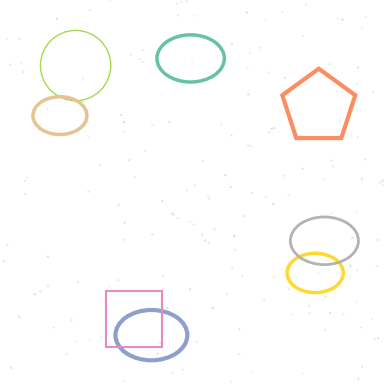[{"shape": "oval", "thickness": 2.5, "radius": 0.44, "center": [0.495, 0.848]}, {"shape": "pentagon", "thickness": 3, "radius": 0.5, "center": [0.828, 0.722]}, {"shape": "oval", "thickness": 3, "radius": 0.47, "center": [0.393, 0.129]}, {"shape": "square", "thickness": 1.5, "radius": 0.36, "center": [0.348, 0.171]}, {"shape": "circle", "thickness": 1, "radius": 0.46, "center": [0.196, 0.83]}, {"shape": "oval", "thickness": 2.5, "radius": 0.36, "center": [0.819, 0.291]}, {"shape": "oval", "thickness": 2.5, "radius": 0.35, "center": [0.156, 0.7]}, {"shape": "oval", "thickness": 2, "radius": 0.44, "center": [0.843, 0.375]}]